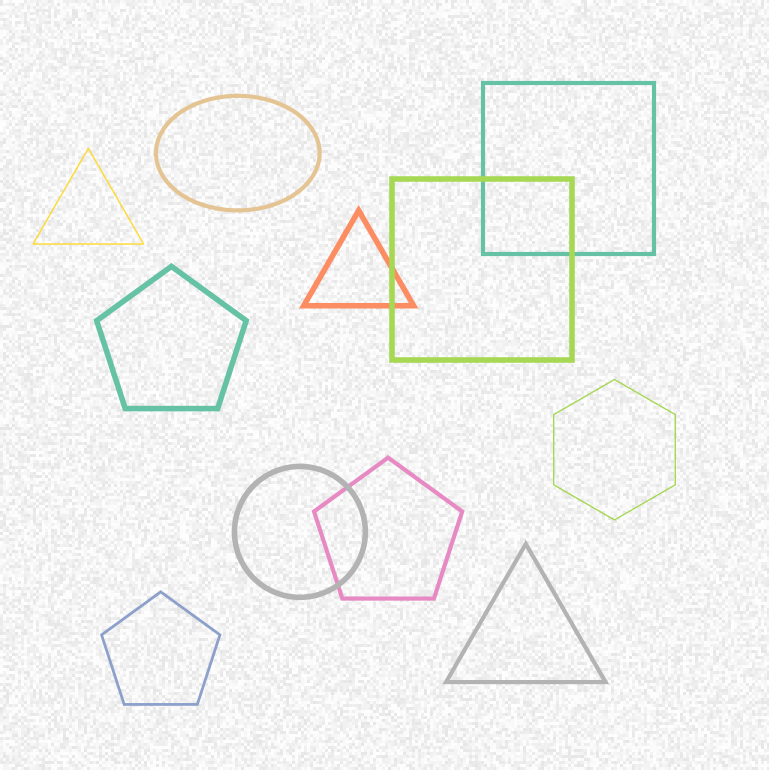[{"shape": "pentagon", "thickness": 2, "radius": 0.51, "center": [0.223, 0.552]}, {"shape": "square", "thickness": 1.5, "radius": 0.56, "center": [0.738, 0.781]}, {"shape": "triangle", "thickness": 2, "radius": 0.41, "center": [0.466, 0.644]}, {"shape": "pentagon", "thickness": 1, "radius": 0.4, "center": [0.209, 0.151]}, {"shape": "pentagon", "thickness": 1.5, "radius": 0.51, "center": [0.504, 0.304]}, {"shape": "square", "thickness": 2, "radius": 0.59, "center": [0.626, 0.65]}, {"shape": "hexagon", "thickness": 0.5, "radius": 0.46, "center": [0.798, 0.416]}, {"shape": "triangle", "thickness": 0.5, "radius": 0.41, "center": [0.115, 0.724]}, {"shape": "oval", "thickness": 1.5, "radius": 0.53, "center": [0.309, 0.801]}, {"shape": "circle", "thickness": 2, "radius": 0.43, "center": [0.389, 0.309]}, {"shape": "triangle", "thickness": 1.5, "radius": 0.6, "center": [0.683, 0.174]}]